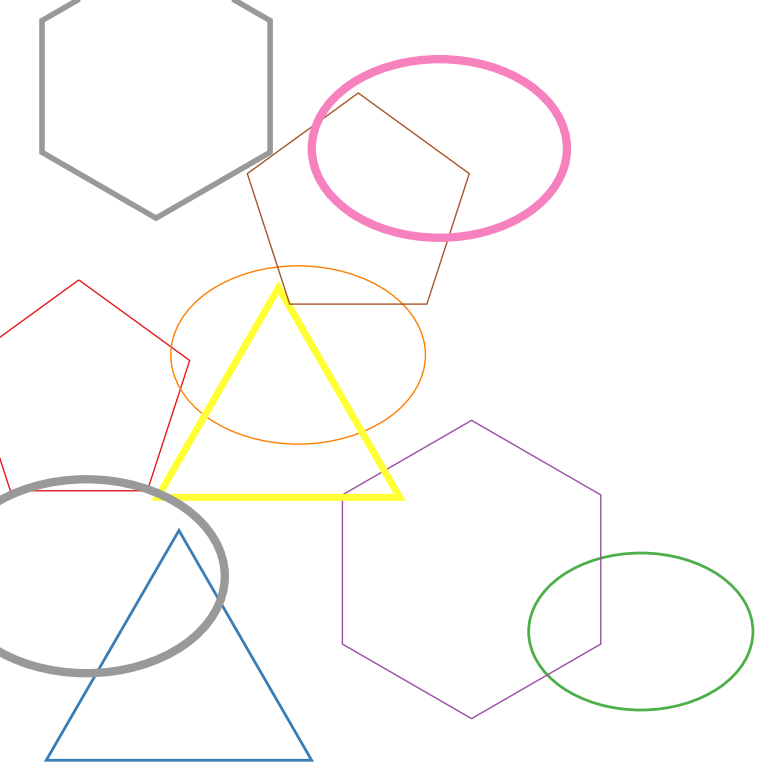[{"shape": "pentagon", "thickness": 0.5, "radius": 0.76, "center": [0.102, 0.485]}, {"shape": "triangle", "thickness": 1, "radius": 0.99, "center": [0.232, 0.112]}, {"shape": "oval", "thickness": 1, "radius": 0.73, "center": [0.832, 0.18]}, {"shape": "hexagon", "thickness": 0.5, "radius": 0.97, "center": [0.612, 0.26]}, {"shape": "oval", "thickness": 0.5, "radius": 0.83, "center": [0.387, 0.539]}, {"shape": "triangle", "thickness": 2.5, "radius": 0.91, "center": [0.362, 0.445]}, {"shape": "pentagon", "thickness": 0.5, "radius": 0.76, "center": [0.465, 0.728]}, {"shape": "oval", "thickness": 3, "radius": 0.83, "center": [0.571, 0.807]}, {"shape": "hexagon", "thickness": 2, "radius": 0.86, "center": [0.203, 0.888]}, {"shape": "oval", "thickness": 3, "radius": 0.9, "center": [0.112, 0.252]}]